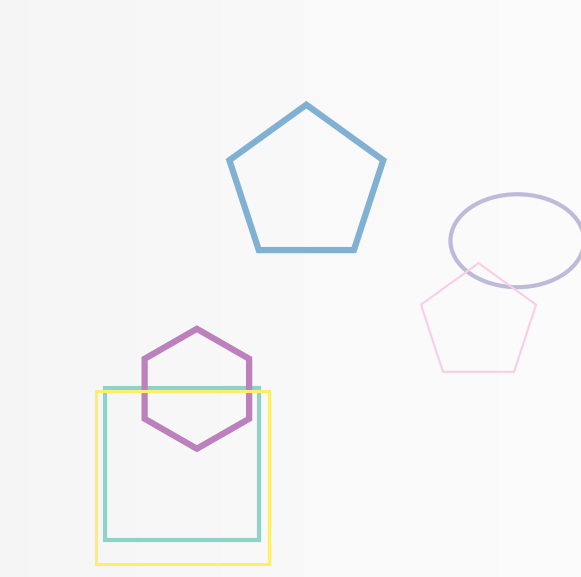[{"shape": "square", "thickness": 2, "radius": 0.66, "center": [0.313, 0.196]}, {"shape": "oval", "thickness": 2, "radius": 0.57, "center": [0.89, 0.582]}, {"shape": "pentagon", "thickness": 3, "radius": 0.7, "center": [0.527, 0.679]}, {"shape": "pentagon", "thickness": 1, "radius": 0.52, "center": [0.823, 0.439]}, {"shape": "hexagon", "thickness": 3, "radius": 0.52, "center": [0.339, 0.326]}, {"shape": "square", "thickness": 1.5, "radius": 0.75, "center": [0.314, 0.173]}]